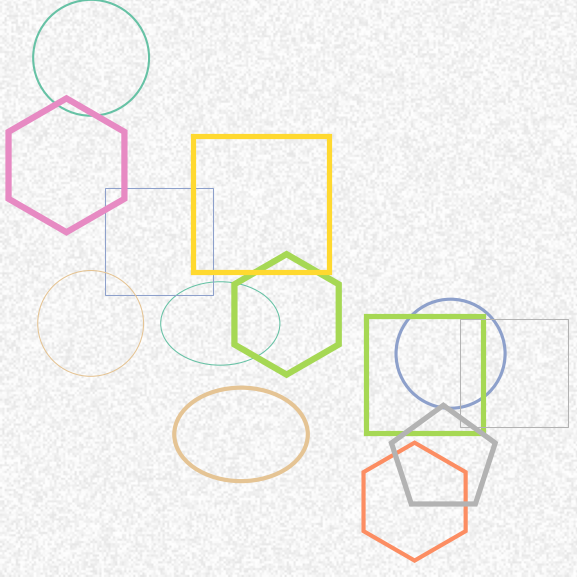[{"shape": "oval", "thickness": 0.5, "radius": 0.52, "center": [0.381, 0.439]}, {"shape": "circle", "thickness": 1, "radius": 0.5, "center": [0.158, 0.899]}, {"shape": "hexagon", "thickness": 2, "radius": 0.51, "center": [0.718, 0.131]}, {"shape": "circle", "thickness": 1.5, "radius": 0.47, "center": [0.78, 0.387]}, {"shape": "square", "thickness": 0.5, "radius": 0.46, "center": [0.275, 0.581]}, {"shape": "hexagon", "thickness": 3, "radius": 0.58, "center": [0.115, 0.713]}, {"shape": "hexagon", "thickness": 3, "radius": 0.52, "center": [0.496, 0.455]}, {"shape": "square", "thickness": 2.5, "radius": 0.51, "center": [0.736, 0.35]}, {"shape": "square", "thickness": 2.5, "radius": 0.59, "center": [0.451, 0.646]}, {"shape": "oval", "thickness": 2, "radius": 0.58, "center": [0.417, 0.247]}, {"shape": "circle", "thickness": 0.5, "radius": 0.46, "center": [0.157, 0.439]}, {"shape": "square", "thickness": 0.5, "radius": 0.47, "center": [0.889, 0.353]}, {"shape": "pentagon", "thickness": 2.5, "radius": 0.47, "center": [0.768, 0.203]}]